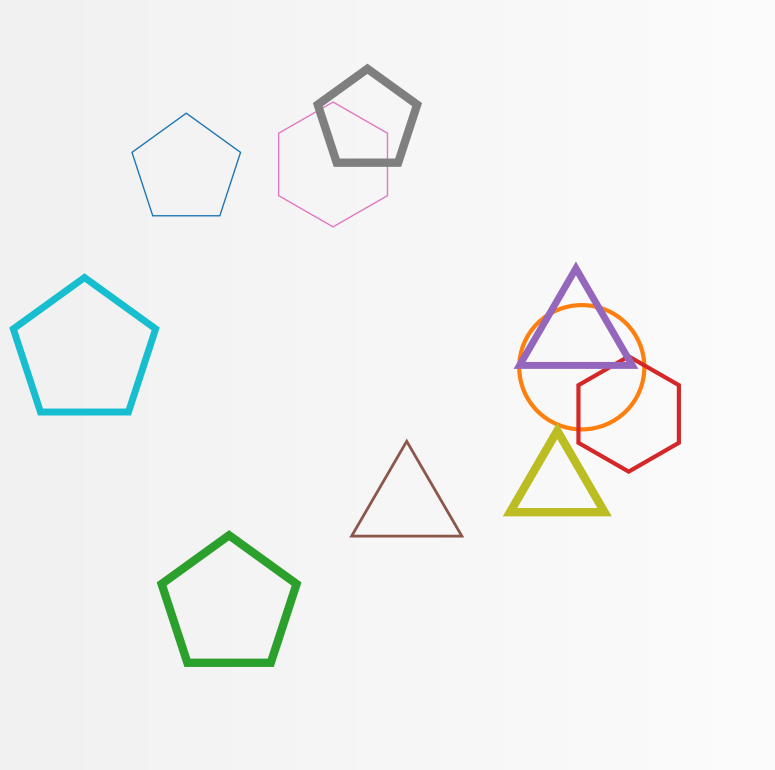[{"shape": "pentagon", "thickness": 0.5, "radius": 0.37, "center": [0.24, 0.779]}, {"shape": "circle", "thickness": 1.5, "radius": 0.4, "center": [0.751, 0.523]}, {"shape": "pentagon", "thickness": 3, "radius": 0.46, "center": [0.296, 0.213]}, {"shape": "hexagon", "thickness": 1.5, "radius": 0.37, "center": [0.811, 0.462]}, {"shape": "triangle", "thickness": 2.5, "radius": 0.42, "center": [0.743, 0.567]}, {"shape": "triangle", "thickness": 1, "radius": 0.41, "center": [0.525, 0.345]}, {"shape": "hexagon", "thickness": 0.5, "radius": 0.41, "center": [0.43, 0.786]}, {"shape": "pentagon", "thickness": 3, "radius": 0.34, "center": [0.474, 0.843]}, {"shape": "triangle", "thickness": 3, "radius": 0.35, "center": [0.719, 0.37]}, {"shape": "pentagon", "thickness": 2.5, "radius": 0.48, "center": [0.109, 0.543]}]